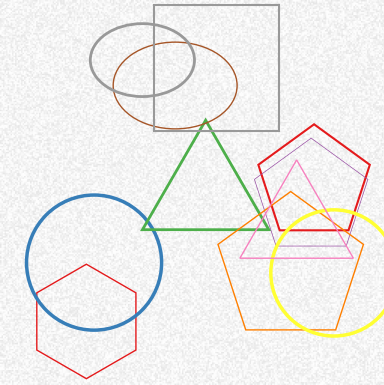[{"shape": "pentagon", "thickness": 1.5, "radius": 0.76, "center": [0.816, 0.525]}, {"shape": "hexagon", "thickness": 1, "radius": 0.74, "center": [0.224, 0.165]}, {"shape": "circle", "thickness": 2.5, "radius": 0.88, "center": [0.244, 0.318]}, {"shape": "triangle", "thickness": 2, "radius": 0.95, "center": [0.534, 0.498]}, {"shape": "pentagon", "thickness": 0.5, "radius": 0.77, "center": [0.808, 0.486]}, {"shape": "pentagon", "thickness": 1, "radius": 0.99, "center": [0.755, 0.304]}, {"shape": "circle", "thickness": 2.5, "radius": 0.82, "center": [0.867, 0.291]}, {"shape": "oval", "thickness": 1, "radius": 0.8, "center": [0.455, 0.778]}, {"shape": "triangle", "thickness": 1, "radius": 0.85, "center": [0.77, 0.414]}, {"shape": "square", "thickness": 1.5, "radius": 0.81, "center": [0.562, 0.823]}, {"shape": "oval", "thickness": 2, "radius": 0.68, "center": [0.37, 0.844]}]